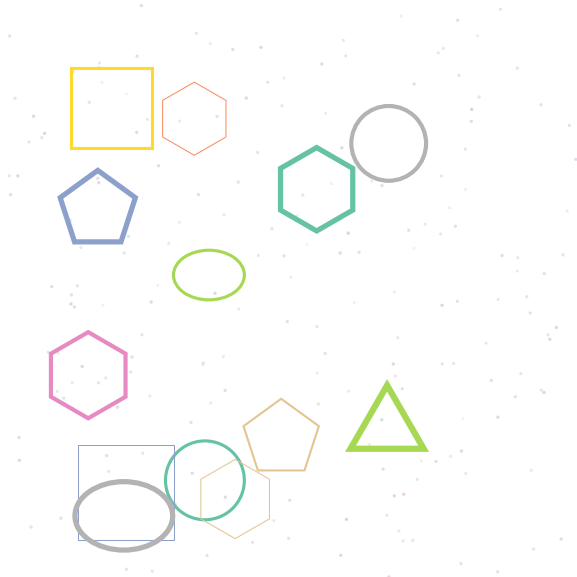[{"shape": "circle", "thickness": 1.5, "radius": 0.34, "center": [0.355, 0.167]}, {"shape": "hexagon", "thickness": 2.5, "radius": 0.36, "center": [0.548, 0.671]}, {"shape": "hexagon", "thickness": 0.5, "radius": 0.32, "center": [0.336, 0.794]}, {"shape": "pentagon", "thickness": 2.5, "radius": 0.34, "center": [0.169, 0.636]}, {"shape": "square", "thickness": 0.5, "radius": 0.41, "center": [0.218, 0.147]}, {"shape": "hexagon", "thickness": 2, "radius": 0.37, "center": [0.153, 0.349]}, {"shape": "triangle", "thickness": 3, "radius": 0.37, "center": [0.67, 0.259]}, {"shape": "oval", "thickness": 1.5, "radius": 0.31, "center": [0.362, 0.523]}, {"shape": "square", "thickness": 1.5, "radius": 0.35, "center": [0.193, 0.812]}, {"shape": "pentagon", "thickness": 1, "radius": 0.34, "center": [0.487, 0.24]}, {"shape": "hexagon", "thickness": 0.5, "radius": 0.34, "center": [0.407, 0.135]}, {"shape": "oval", "thickness": 2.5, "radius": 0.42, "center": [0.214, 0.106]}, {"shape": "circle", "thickness": 2, "radius": 0.32, "center": [0.673, 0.751]}]